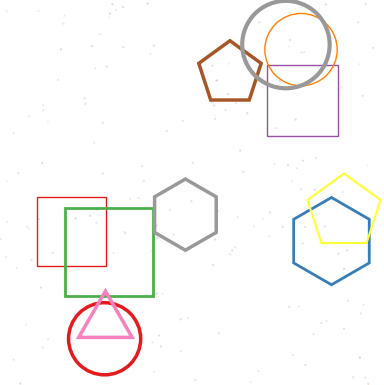[{"shape": "circle", "thickness": 2.5, "radius": 0.47, "center": [0.272, 0.12]}, {"shape": "square", "thickness": 1, "radius": 0.45, "center": [0.186, 0.399]}, {"shape": "hexagon", "thickness": 2, "radius": 0.57, "center": [0.861, 0.374]}, {"shape": "square", "thickness": 2, "radius": 0.57, "center": [0.284, 0.346]}, {"shape": "square", "thickness": 1, "radius": 0.46, "center": [0.785, 0.738]}, {"shape": "circle", "thickness": 1, "radius": 0.47, "center": [0.782, 0.871]}, {"shape": "pentagon", "thickness": 1.5, "radius": 0.5, "center": [0.893, 0.45]}, {"shape": "pentagon", "thickness": 2.5, "radius": 0.43, "center": [0.597, 0.809]}, {"shape": "triangle", "thickness": 2.5, "radius": 0.4, "center": [0.274, 0.164]}, {"shape": "circle", "thickness": 3, "radius": 0.57, "center": [0.743, 0.884]}, {"shape": "hexagon", "thickness": 2.5, "radius": 0.46, "center": [0.482, 0.443]}]